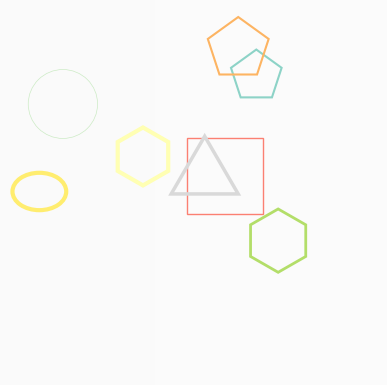[{"shape": "pentagon", "thickness": 1.5, "radius": 0.34, "center": [0.661, 0.803]}, {"shape": "hexagon", "thickness": 3, "radius": 0.38, "center": [0.369, 0.594]}, {"shape": "square", "thickness": 1, "radius": 0.49, "center": [0.581, 0.543]}, {"shape": "pentagon", "thickness": 1.5, "radius": 0.41, "center": [0.615, 0.873]}, {"shape": "hexagon", "thickness": 2, "radius": 0.41, "center": [0.718, 0.375]}, {"shape": "triangle", "thickness": 2.5, "radius": 0.5, "center": [0.528, 0.546]}, {"shape": "circle", "thickness": 0.5, "radius": 0.45, "center": [0.162, 0.73]}, {"shape": "oval", "thickness": 3, "radius": 0.35, "center": [0.102, 0.503]}]